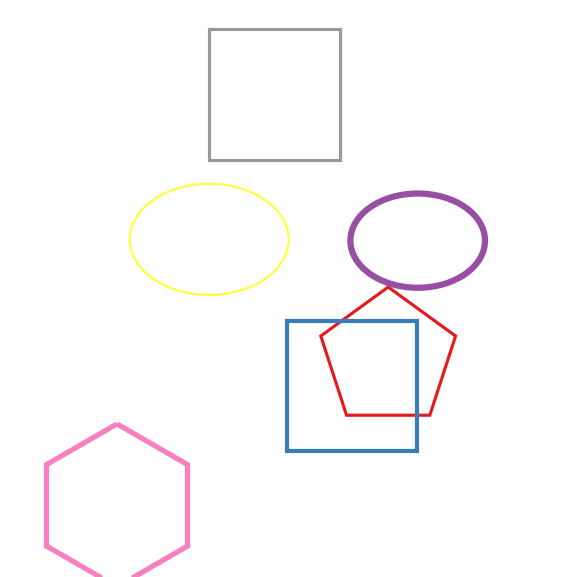[{"shape": "pentagon", "thickness": 1.5, "radius": 0.61, "center": [0.672, 0.379]}, {"shape": "square", "thickness": 2, "radius": 0.56, "center": [0.61, 0.331]}, {"shape": "oval", "thickness": 3, "radius": 0.58, "center": [0.723, 0.582]}, {"shape": "oval", "thickness": 1, "radius": 0.69, "center": [0.362, 0.585]}, {"shape": "hexagon", "thickness": 2.5, "radius": 0.71, "center": [0.203, 0.124]}, {"shape": "square", "thickness": 1.5, "radius": 0.57, "center": [0.476, 0.836]}]